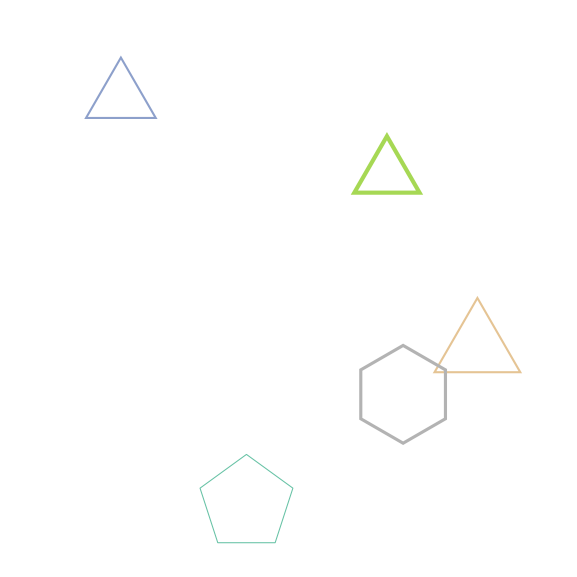[{"shape": "pentagon", "thickness": 0.5, "radius": 0.42, "center": [0.427, 0.128]}, {"shape": "triangle", "thickness": 1, "radius": 0.35, "center": [0.209, 0.83]}, {"shape": "triangle", "thickness": 2, "radius": 0.33, "center": [0.67, 0.698]}, {"shape": "triangle", "thickness": 1, "radius": 0.43, "center": [0.827, 0.397]}, {"shape": "hexagon", "thickness": 1.5, "radius": 0.42, "center": [0.698, 0.316]}]